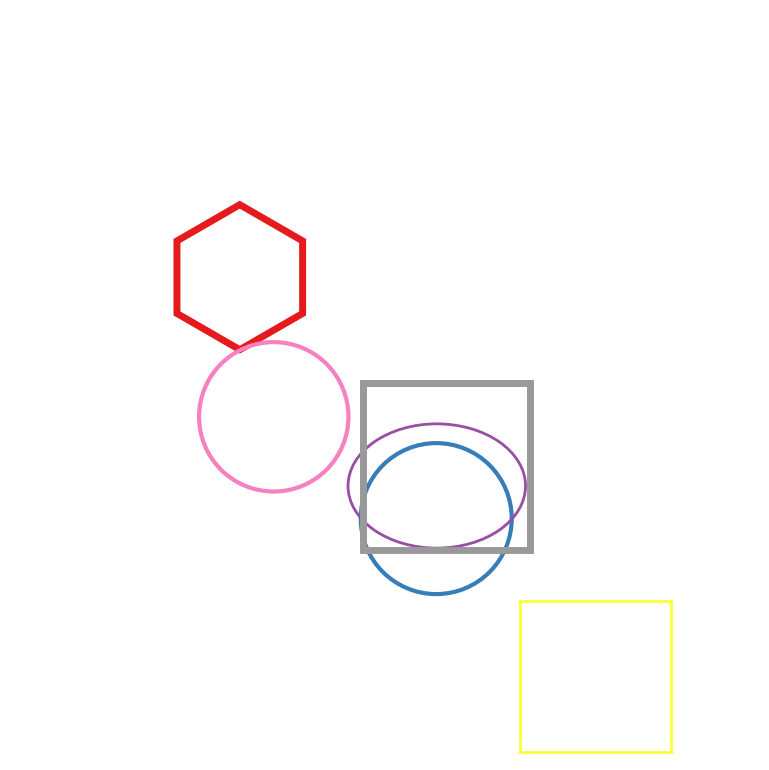[{"shape": "hexagon", "thickness": 2.5, "radius": 0.47, "center": [0.311, 0.64]}, {"shape": "circle", "thickness": 1.5, "radius": 0.49, "center": [0.567, 0.326]}, {"shape": "oval", "thickness": 1, "radius": 0.58, "center": [0.567, 0.369]}, {"shape": "square", "thickness": 1, "radius": 0.49, "center": [0.774, 0.121]}, {"shape": "circle", "thickness": 1.5, "radius": 0.49, "center": [0.356, 0.459]}, {"shape": "square", "thickness": 2.5, "radius": 0.54, "center": [0.58, 0.394]}]